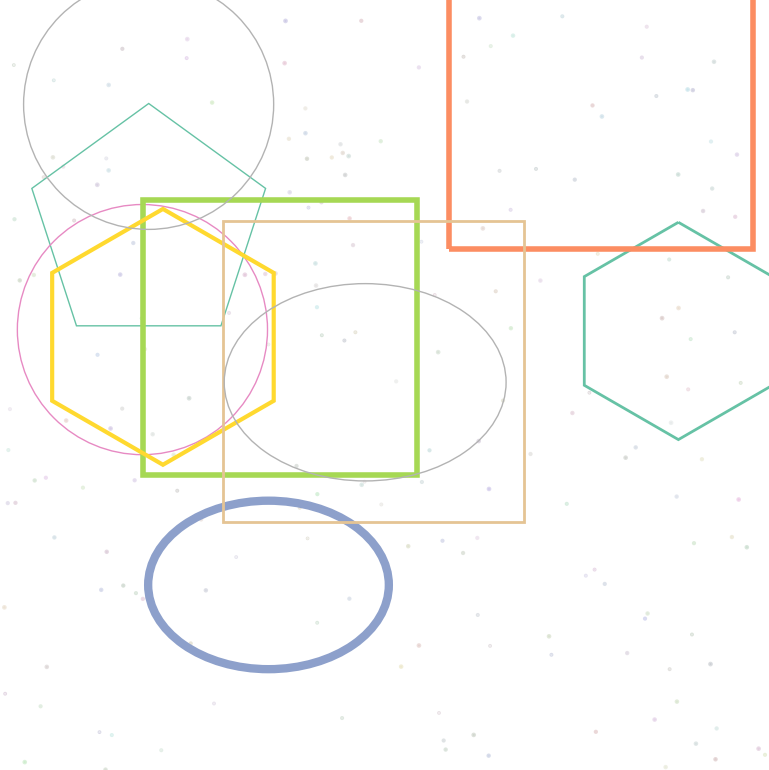[{"shape": "hexagon", "thickness": 1, "radius": 0.71, "center": [0.881, 0.57]}, {"shape": "pentagon", "thickness": 0.5, "radius": 0.8, "center": [0.193, 0.706]}, {"shape": "square", "thickness": 2, "radius": 0.99, "center": [0.781, 0.874]}, {"shape": "oval", "thickness": 3, "radius": 0.78, "center": [0.349, 0.24]}, {"shape": "circle", "thickness": 0.5, "radius": 0.81, "center": [0.185, 0.572]}, {"shape": "square", "thickness": 2, "radius": 0.89, "center": [0.364, 0.562]}, {"shape": "hexagon", "thickness": 1.5, "radius": 0.83, "center": [0.212, 0.563]}, {"shape": "square", "thickness": 1, "radius": 0.98, "center": [0.485, 0.518]}, {"shape": "oval", "thickness": 0.5, "radius": 0.92, "center": [0.474, 0.504]}, {"shape": "circle", "thickness": 0.5, "radius": 0.81, "center": [0.193, 0.864]}]